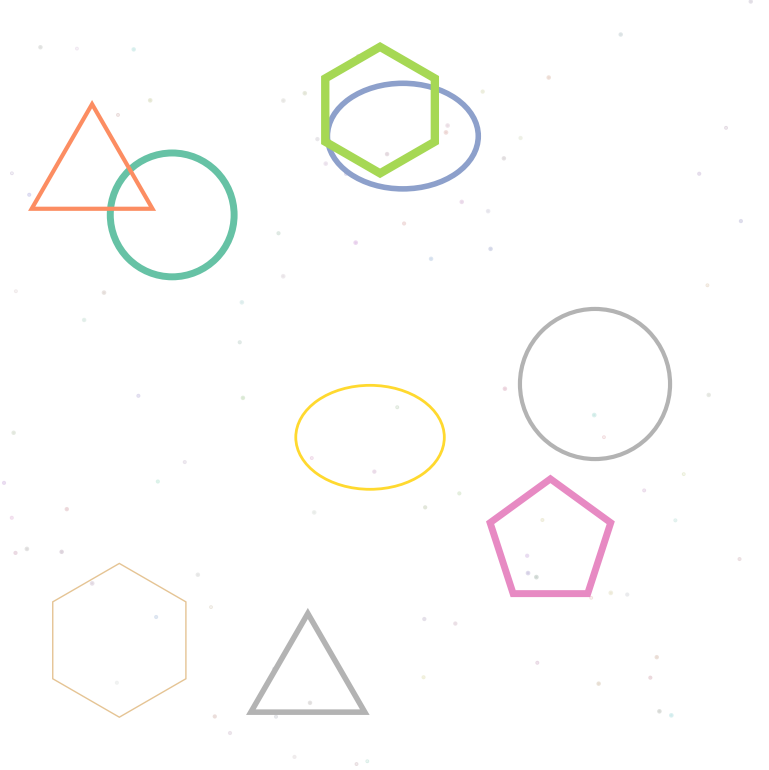[{"shape": "circle", "thickness": 2.5, "radius": 0.4, "center": [0.224, 0.721]}, {"shape": "triangle", "thickness": 1.5, "radius": 0.45, "center": [0.12, 0.774]}, {"shape": "oval", "thickness": 2, "radius": 0.49, "center": [0.523, 0.823]}, {"shape": "pentagon", "thickness": 2.5, "radius": 0.41, "center": [0.715, 0.296]}, {"shape": "hexagon", "thickness": 3, "radius": 0.41, "center": [0.494, 0.857]}, {"shape": "oval", "thickness": 1, "radius": 0.48, "center": [0.481, 0.432]}, {"shape": "hexagon", "thickness": 0.5, "radius": 0.5, "center": [0.155, 0.168]}, {"shape": "triangle", "thickness": 2, "radius": 0.43, "center": [0.4, 0.118]}, {"shape": "circle", "thickness": 1.5, "radius": 0.49, "center": [0.773, 0.501]}]